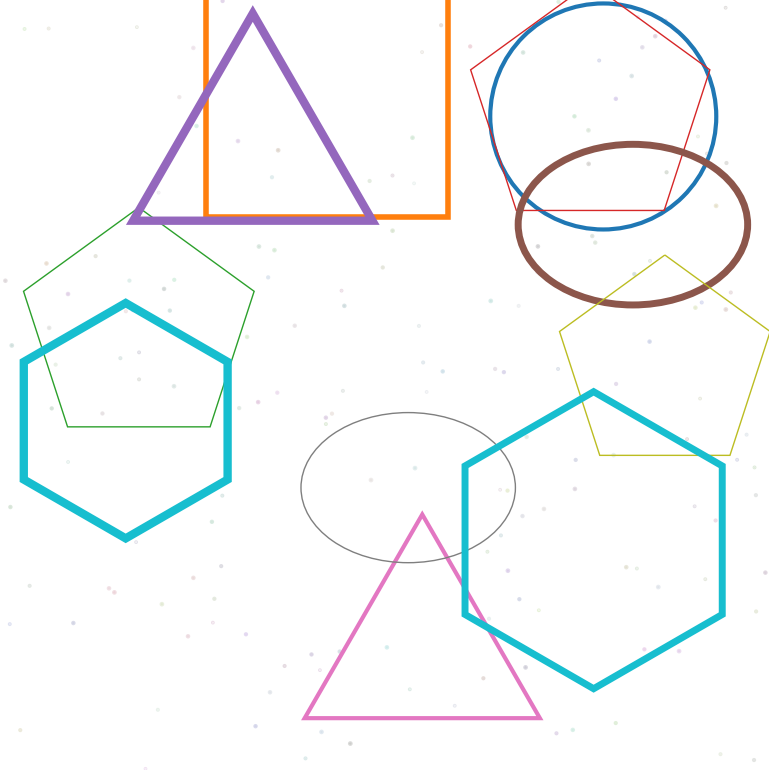[{"shape": "circle", "thickness": 1.5, "radius": 0.73, "center": [0.783, 0.849]}, {"shape": "square", "thickness": 2, "radius": 0.79, "center": [0.425, 0.875]}, {"shape": "pentagon", "thickness": 0.5, "radius": 0.79, "center": [0.18, 0.573]}, {"shape": "pentagon", "thickness": 0.5, "radius": 0.82, "center": [0.767, 0.859]}, {"shape": "triangle", "thickness": 3, "radius": 0.9, "center": [0.328, 0.803]}, {"shape": "oval", "thickness": 2.5, "radius": 0.75, "center": [0.822, 0.708]}, {"shape": "triangle", "thickness": 1.5, "radius": 0.88, "center": [0.548, 0.155]}, {"shape": "oval", "thickness": 0.5, "radius": 0.7, "center": [0.53, 0.367]}, {"shape": "pentagon", "thickness": 0.5, "radius": 0.72, "center": [0.863, 0.525]}, {"shape": "hexagon", "thickness": 2.5, "radius": 0.96, "center": [0.771, 0.298]}, {"shape": "hexagon", "thickness": 3, "radius": 0.76, "center": [0.163, 0.454]}]